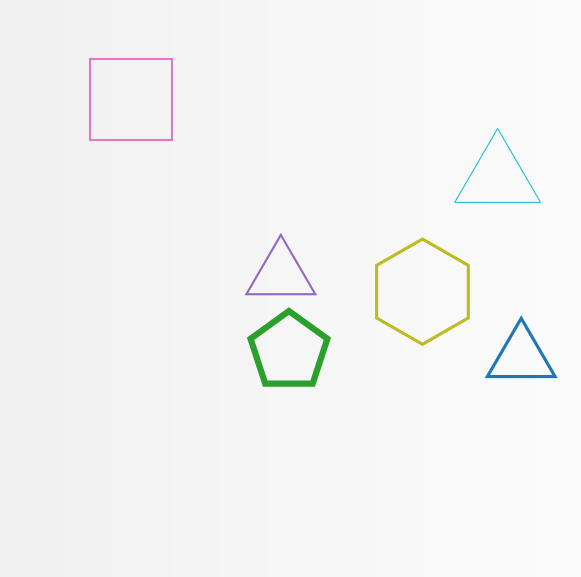[{"shape": "triangle", "thickness": 1.5, "radius": 0.34, "center": [0.897, 0.381]}, {"shape": "pentagon", "thickness": 3, "radius": 0.35, "center": [0.497, 0.391]}, {"shape": "triangle", "thickness": 1, "radius": 0.34, "center": [0.483, 0.524]}, {"shape": "square", "thickness": 1, "radius": 0.35, "center": [0.225, 0.826]}, {"shape": "hexagon", "thickness": 1.5, "radius": 0.46, "center": [0.727, 0.494]}, {"shape": "triangle", "thickness": 0.5, "radius": 0.43, "center": [0.856, 0.691]}]